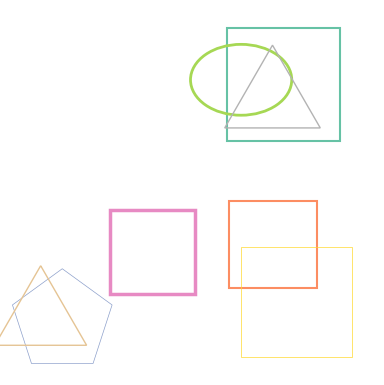[{"shape": "square", "thickness": 1.5, "radius": 0.73, "center": [0.736, 0.78]}, {"shape": "square", "thickness": 1.5, "radius": 0.57, "center": [0.708, 0.365]}, {"shape": "pentagon", "thickness": 0.5, "radius": 0.68, "center": [0.162, 0.166]}, {"shape": "square", "thickness": 2.5, "radius": 0.55, "center": [0.396, 0.346]}, {"shape": "oval", "thickness": 2, "radius": 0.66, "center": [0.626, 0.793]}, {"shape": "square", "thickness": 0.5, "radius": 0.72, "center": [0.77, 0.216]}, {"shape": "triangle", "thickness": 1, "radius": 0.69, "center": [0.106, 0.172]}, {"shape": "triangle", "thickness": 1, "radius": 0.72, "center": [0.708, 0.739]}]